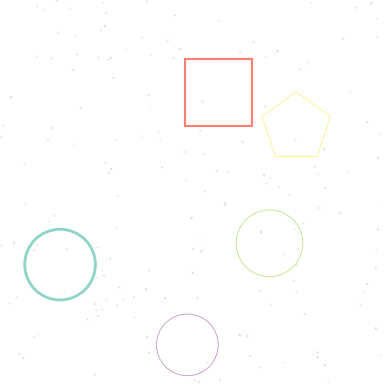[{"shape": "circle", "thickness": 2, "radius": 0.46, "center": [0.156, 0.313]}, {"shape": "square", "thickness": 1.5, "radius": 0.43, "center": [0.567, 0.76]}, {"shape": "circle", "thickness": 0.5, "radius": 0.43, "center": [0.7, 0.368]}, {"shape": "circle", "thickness": 0.5, "radius": 0.4, "center": [0.487, 0.104]}, {"shape": "pentagon", "thickness": 0.5, "radius": 0.46, "center": [0.77, 0.669]}]